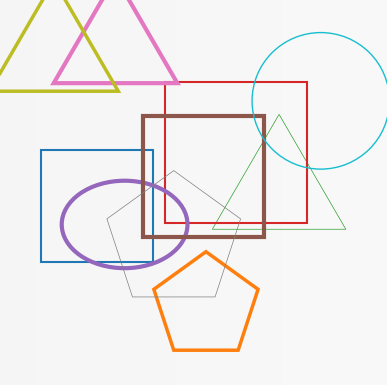[{"shape": "square", "thickness": 1.5, "radius": 0.72, "center": [0.251, 0.464]}, {"shape": "pentagon", "thickness": 2.5, "radius": 0.71, "center": [0.532, 0.205]}, {"shape": "triangle", "thickness": 0.5, "radius": 0.99, "center": [0.72, 0.504]}, {"shape": "square", "thickness": 1.5, "radius": 0.91, "center": [0.609, 0.603]}, {"shape": "oval", "thickness": 3, "radius": 0.81, "center": [0.322, 0.417]}, {"shape": "square", "thickness": 3, "radius": 0.79, "center": [0.525, 0.542]}, {"shape": "triangle", "thickness": 3, "radius": 0.92, "center": [0.298, 0.876]}, {"shape": "pentagon", "thickness": 0.5, "radius": 0.91, "center": [0.448, 0.375]}, {"shape": "triangle", "thickness": 2.5, "radius": 0.96, "center": [0.139, 0.859]}, {"shape": "circle", "thickness": 1, "radius": 0.89, "center": [0.828, 0.738]}]